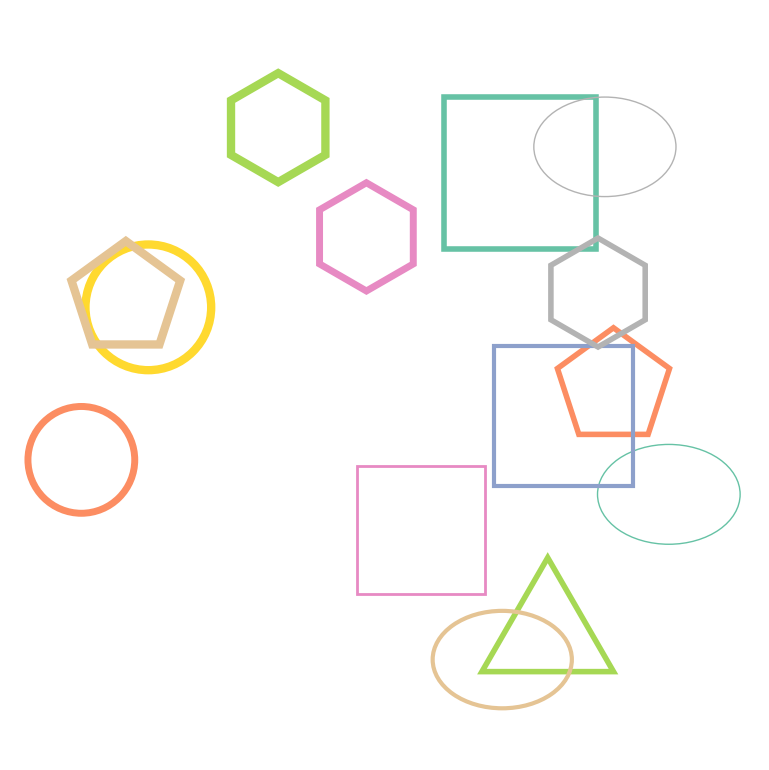[{"shape": "square", "thickness": 2, "radius": 0.49, "center": [0.675, 0.775]}, {"shape": "oval", "thickness": 0.5, "radius": 0.46, "center": [0.869, 0.358]}, {"shape": "pentagon", "thickness": 2, "radius": 0.38, "center": [0.797, 0.498]}, {"shape": "circle", "thickness": 2.5, "radius": 0.35, "center": [0.106, 0.403]}, {"shape": "square", "thickness": 1.5, "radius": 0.45, "center": [0.732, 0.46]}, {"shape": "hexagon", "thickness": 2.5, "radius": 0.35, "center": [0.476, 0.692]}, {"shape": "square", "thickness": 1, "radius": 0.42, "center": [0.547, 0.312]}, {"shape": "hexagon", "thickness": 3, "radius": 0.35, "center": [0.361, 0.834]}, {"shape": "triangle", "thickness": 2, "radius": 0.49, "center": [0.711, 0.177]}, {"shape": "circle", "thickness": 3, "radius": 0.41, "center": [0.193, 0.601]}, {"shape": "pentagon", "thickness": 3, "radius": 0.37, "center": [0.163, 0.613]}, {"shape": "oval", "thickness": 1.5, "radius": 0.45, "center": [0.652, 0.143]}, {"shape": "hexagon", "thickness": 2, "radius": 0.35, "center": [0.777, 0.62]}, {"shape": "oval", "thickness": 0.5, "radius": 0.46, "center": [0.786, 0.809]}]